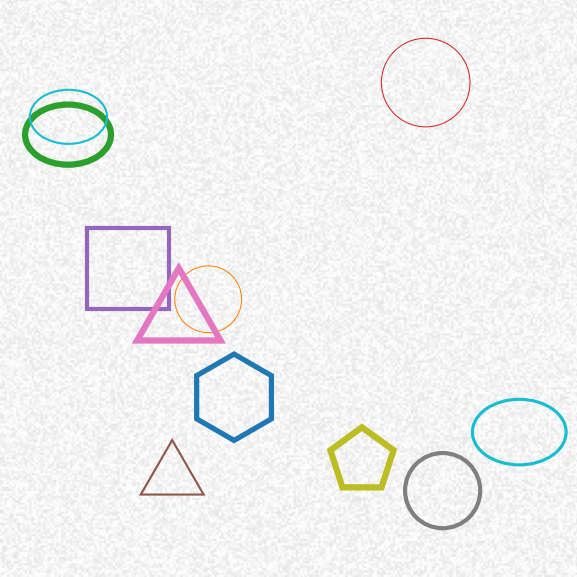[{"shape": "hexagon", "thickness": 2.5, "radius": 0.37, "center": [0.405, 0.311]}, {"shape": "circle", "thickness": 0.5, "radius": 0.29, "center": [0.361, 0.481]}, {"shape": "oval", "thickness": 3, "radius": 0.37, "center": [0.118, 0.766]}, {"shape": "circle", "thickness": 0.5, "radius": 0.38, "center": [0.737, 0.856]}, {"shape": "square", "thickness": 2, "radius": 0.35, "center": [0.222, 0.534]}, {"shape": "triangle", "thickness": 1, "radius": 0.31, "center": [0.298, 0.174]}, {"shape": "triangle", "thickness": 3, "radius": 0.42, "center": [0.31, 0.451]}, {"shape": "circle", "thickness": 2, "radius": 0.33, "center": [0.766, 0.15]}, {"shape": "pentagon", "thickness": 3, "radius": 0.29, "center": [0.627, 0.202]}, {"shape": "oval", "thickness": 1, "radius": 0.33, "center": [0.119, 0.797]}, {"shape": "oval", "thickness": 1.5, "radius": 0.41, "center": [0.899, 0.251]}]